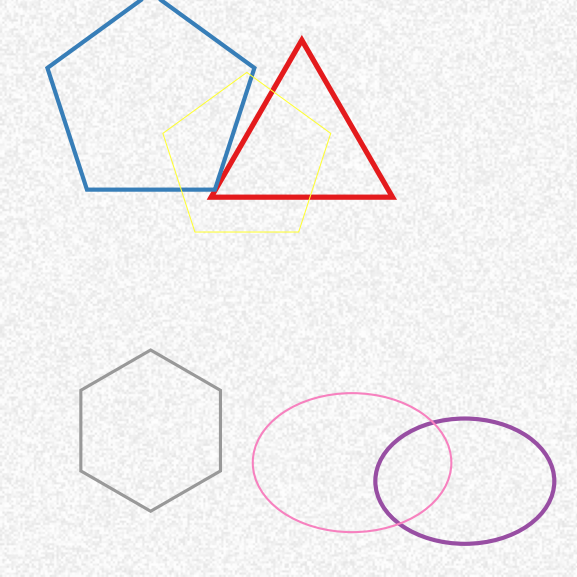[{"shape": "triangle", "thickness": 2.5, "radius": 0.91, "center": [0.523, 0.748]}, {"shape": "pentagon", "thickness": 2, "radius": 0.94, "center": [0.261, 0.823]}, {"shape": "oval", "thickness": 2, "radius": 0.77, "center": [0.805, 0.166]}, {"shape": "pentagon", "thickness": 0.5, "radius": 0.76, "center": [0.427, 0.721]}, {"shape": "oval", "thickness": 1, "radius": 0.86, "center": [0.61, 0.198]}, {"shape": "hexagon", "thickness": 1.5, "radius": 0.7, "center": [0.261, 0.253]}]